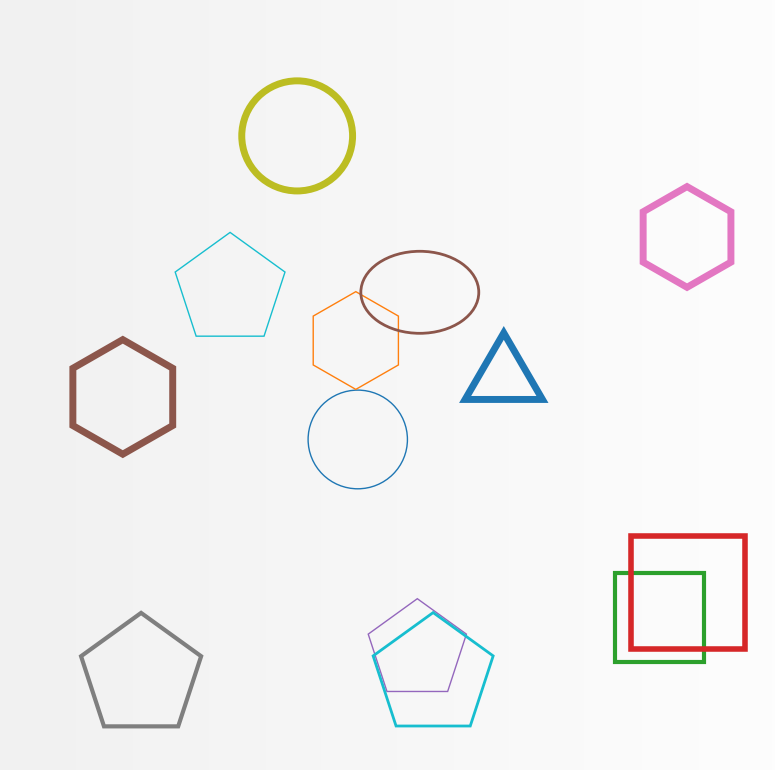[{"shape": "triangle", "thickness": 2.5, "radius": 0.29, "center": [0.65, 0.51]}, {"shape": "circle", "thickness": 0.5, "radius": 0.32, "center": [0.462, 0.429]}, {"shape": "hexagon", "thickness": 0.5, "radius": 0.32, "center": [0.459, 0.558]}, {"shape": "square", "thickness": 1.5, "radius": 0.29, "center": [0.851, 0.198]}, {"shape": "square", "thickness": 2, "radius": 0.37, "center": [0.887, 0.231]}, {"shape": "pentagon", "thickness": 0.5, "radius": 0.33, "center": [0.538, 0.156]}, {"shape": "hexagon", "thickness": 2.5, "radius": 0.37, "center": [0.158, 0.485]}, {"shape": "oval", "thickness": 1, "radius": 0.38, "center": [0.542, 0.62]}, {"shape": "hexagon", "thickness": 2.5, "radius": 0.33, "center": [0.886, 0.692]}, {"shape": "pentagon", "thickness": 1.5, "radius": 0.41, "center": [0.182, 0.123]}, {"shape": "circle", "thickness": 2.5, "radius": 0.36, "center": [0.383, 0.824]}, {"shape": "pentagon", "thickness": 0.5, "radius": 0.37, "center": [0.297, 0.624]}, {"shape": "pentagon", "thickness": 1, "radius": 0.41, "center": [0.559, 0.123]}]